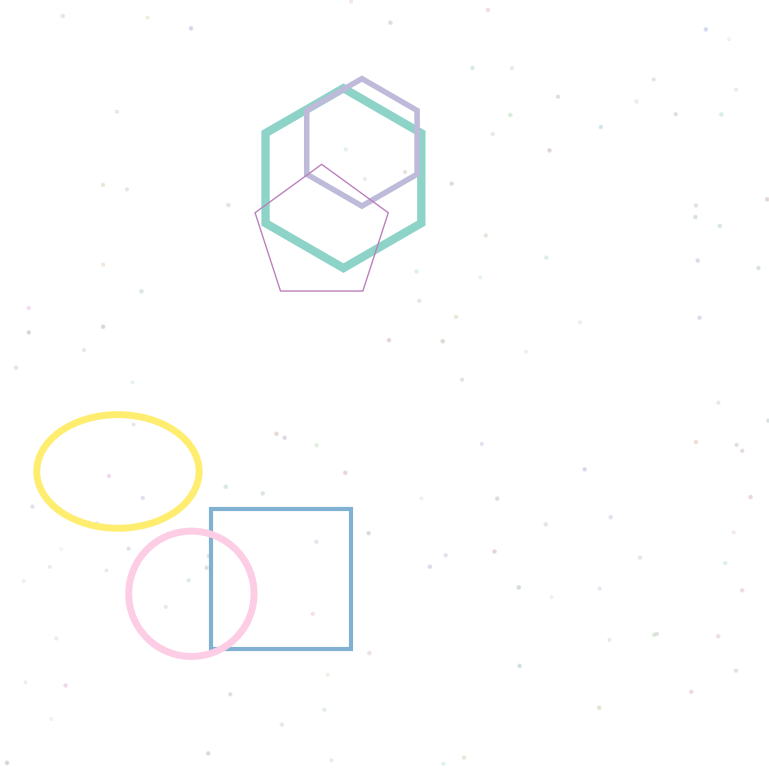[{"shape": "hexagon", "thickness": 3, "radius": 0.58, "center": [0.446, 0.769]}, {"shape": "hexagon", "thickness": 2, "radius": 0.41, "center": [0.47, 0.815]}, {"shape": "square", "thickness": 1.5, "radius": 0.45, "center": [0.365, 0.248]}, {"shape": "circle", "thickness": 2.5, "radius": 0.41, "center": [0.249, 0.229]}, {"shape": "pentagon", "thickness": 0.5, "radius": 0.45, "center": [0.418, 0.696]}, {"shape": "oval", "thickness": 2.5, "radius": 0.53, "center": [0.153, 0.388]}]